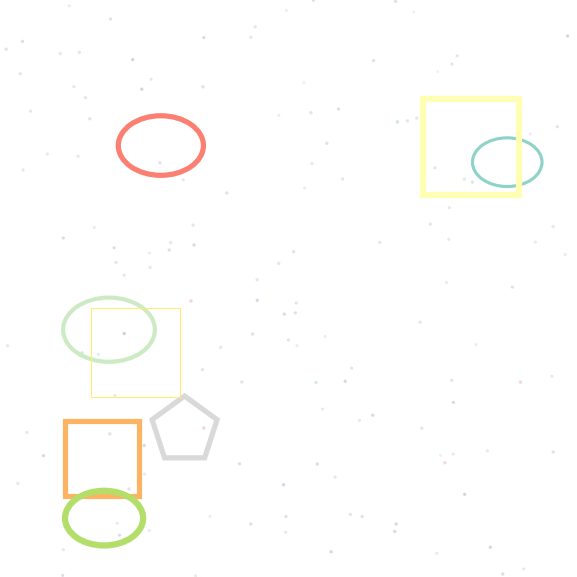[{"shape": "oval", "thickness": 1.5, "radius": 0.3, "center": [0.878, 0.718]}, {"shape": "square", "thickness": 3, "radius": 0.42, "center": [0.816, 0.744]}, {"shape": "oval", "thickness": 2.5, "radius": 0.37, "center": [0.279, 0.747]}, {"shape": "square", "thickness": 2.5, "radius": 0.32, "center": [0.177, 0.205]}, {"shape": "oval", "thickness": 3, "radius": 0.34, "center": [0.18, 0.102]}, {"shape": "pentagon", "thickness": 2.5, "radius": 0.3, "center": [0.32, 0.254]}, {"shape": "oval", "thickness": 2, "radius": 0.4, "center": [0.189, 0.428]}, {"shape": "square", "thickness": 0.5, "radius": 0.39, "center": [0.234, 0.388]}]